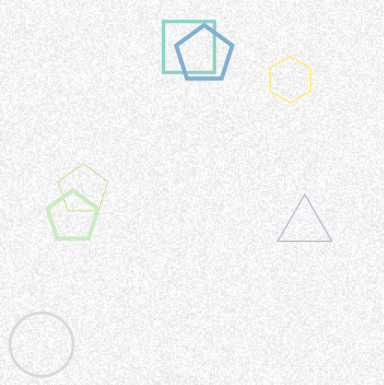[{"shape": "square", "thickness": 2.5, "radius": 0.33, "center": [0.49, 0.88]}, {"shape": "triangle", "thickness": 1, "radius": 0.41, "center": [0.792, 0.414]}, {"shape": "pentagon", "thickness": 3, "radius": 0.38, "center": [0.531, 0.858]}, {"shape": "pentagon", "thickness": 0.5, "radius": 0.34, "center": [0.216, 0.507]}, {"shape": "circle", "thickness": 2, "radius": 0.41, "center": [0.108, 0.105]}, {"shape": "pentagon", "thickness": 3, "radius": 0.35, "center": [0.189, 0.436]}, {"shape": "hexagon", "thickness": 1, "radius": 0.3, "center": [0.754, 0.793]}]